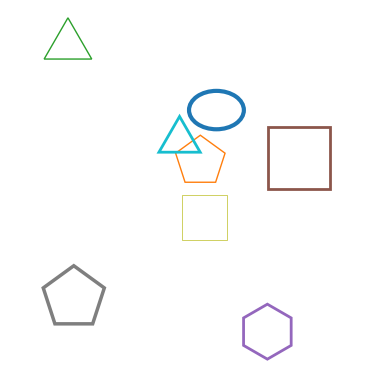[{"shape": "oval", "thickness": 3, "radius": 0.36, "center": [0.562, 0.714]}, {"shape": "pentagon", "thickness": 1, "radius": 0.34, "center": [0.52, 0.581]}, {"shape": "triangle", "thickness": 1, "radius": 0.36, "center": [0.176, 0.882]}, {"shape": "hexagon", "thickness": 2, "radius": 0.36, "center": [0.694, 0.139]}, {"shape": "square", "thickness": 2, "radius": 0.4, "center": [0.776, 0.589]}, {"shape": "pentagon", "thickness": 2.5, "radius": 0.42, "center": [0.192, 0.226]}, {"shape": "square", "thickness": 0.5, "radius": 0.29, "center": [0.532, 0.435]}, {"shape": "triangle", "thickness": 2, "radius": 0.31, "center": [0.466, 0.636]}]